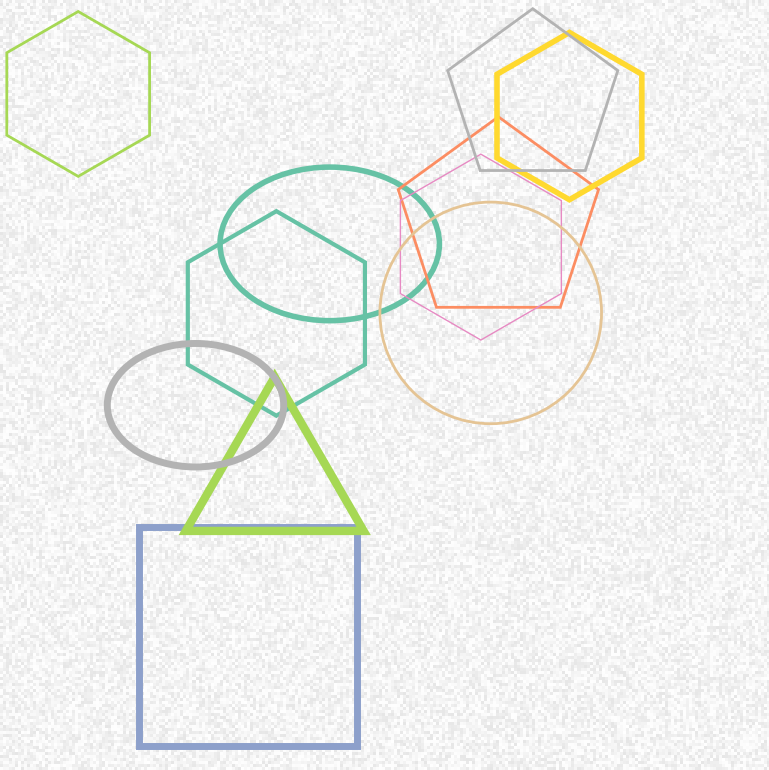[{"shape": "oval", "thickness": 2, "radius": 0.71, "center": [0.428, 0.683]}, {"shape": "hexagon", "thickness": 1.5, "radius": 0.66, "center": [0.359, 0.593]}, {"shape": "pentagon", "thickness": 1, "radius": 0.68, "center": [0.647, 0.712]}, {"shape": "square", "thickness": 2.5, "radius": 0.71, "center": [0.322, 0.173]}, {"shape": "hexagon", "thickness": 0.5, "radius": 0.6, "center": [0.625, 0.679]}, {"shape": "hexagon", "thickness": 1, "radius": 0.54, "center": [0.102, 0.878]}, {"shape": "triangle", "thickness": 3, "radius": 0.67, "center": [0.357, 0.377]}, {"shape": "hexagon", "thickness": 2, "radius": 0.54, "center": [0.74, 0.849]}, {"shape": "circle", "thickness": 1, "radius": 0.72, "center": [0.637, 0.594]}, {"shape": "oval", "thickness": 2.5, "radius": 0.57, "center": [0.254, 0.474]}, {"shape": "pentagon", "thickness": 1, "radius": 0.58, "center": [0.692, 0.873]}]